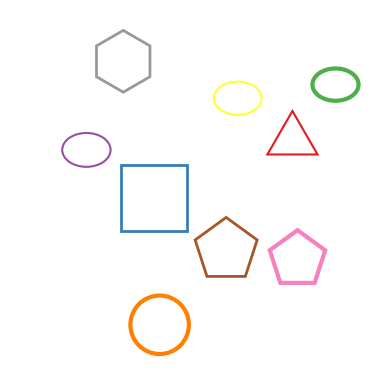[{"shape": "triangle", "thickness": 1.5, "radius": 0.38, "center": [0.76, 0.636]}, {"shape": "square", "thickness": 2, "radius": 0.43, "center": [0.4, 0.486]}, {"shape": "oval", "thickness": 3, "radius": 0.3, "center": [0.871, 0.78]}, {"shape": "oval", "thickness": 1.5, "radius": 0.31, "center": [0.224, 0.611]}, {"shape": "circle", "thickness": 3, "radius": 0.38, "center": [0.415, 0.156]}, {"shape": "oval", "thickness": 1.5, "radius": 0.31, "center": [0.617, 0.745]}, {"shape": "pentagon", "thickness": 2, "radius": 0.42, "center": [0.587, 0.351]}, {"shape": "pentagon", "thickness": 3, "radius": 0.38, "center": [0.773, 0.327]}, {"shape": "hexagon", "thickness": 2, "radius": 0.4, "center": [0.32, 0.841]}]